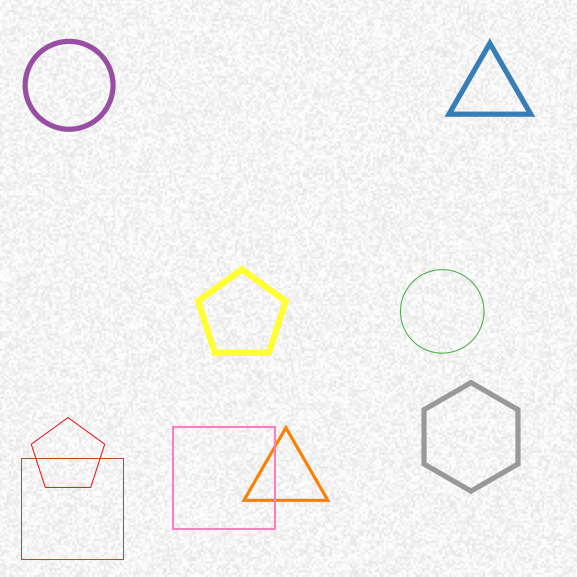[{"shape": "pentagon", "thickness": 0.5, "radius": 0.33, "center": [0.118, 0.209]}, {"shape": "triangle", "thickness": 2.5, "radius": 0.41, "center": [0.848, 0.842]}, {"shape": "circle", "thickness": 0.5, "radius": 0.36, "center": [0.766, 0.46]}, {"shape": "circle", "thickness": 2.5, "radius": 0.38, "center": [0.12, 0.851]}, {"shape": "triangle", "thickness": 1.5, "radius": 0.42, "center": [0.495, 0.175]}, {"shape": "pentagon", "thickness": 3, "radius": 0.4, "center": [0.419, 0.453]}, {"shape": "square", "thickness": 0.5, "radius": 0.44, "center": [0.125, 0.119]}, {"shape": "square", "thickness": 1, "radius": 0.44, "center": [0.388, 0.172]}, {"shape": "hexagon", "thickness": 2.5, "radius": 0.47, "center": [0.816, 0.243]}]